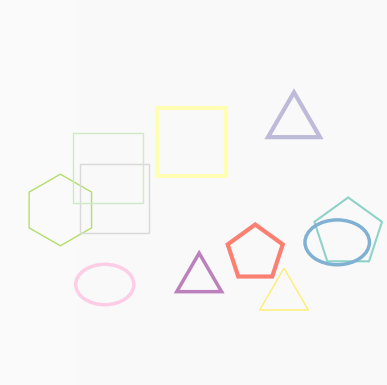[{"shape": "pentagon", "thickness": 1.5, "radius": 0.46, "center": [0.899, 0.395]}, {"shape": "square", "thickness": 3, "radius": 0.44, "center": [0.495, 0.631]}, {"shape": "triangle", "thickness": 3, "radius": 0.39, "center": [0.759, 0.683]}, {"shape": "pentagon", "thickness": 3, "radius": 0.37, "center": [0.659, 0.342]}, {"shape": "oval", "thickness": 2.5, "radius": 0.42, "center": [0.87, 0.371]}, {"shape": "hexagon", "thickness": 1, "radius": 0.46, "center": [0.156, 0.455]}, {"shape": "oval", "thickness": 2.5, "radius": 0.37, "center": [0.27, 0.261]}, {"shape": "square", "thickness": 1, "radius": 0.45, "center": [0.295, 0.484]}, {"shape": "triangle", "thickness": 2.5, "radius": 0.33, "center": [0.514, 0.276]}, {"shape": "square", "thickness": 1, "radius": 0.46, "center": [0.279, 0.564]}, {"shape": "triangle", "thickness": 1, "radius": 0.36, "center": [0.733, 0.231]}]